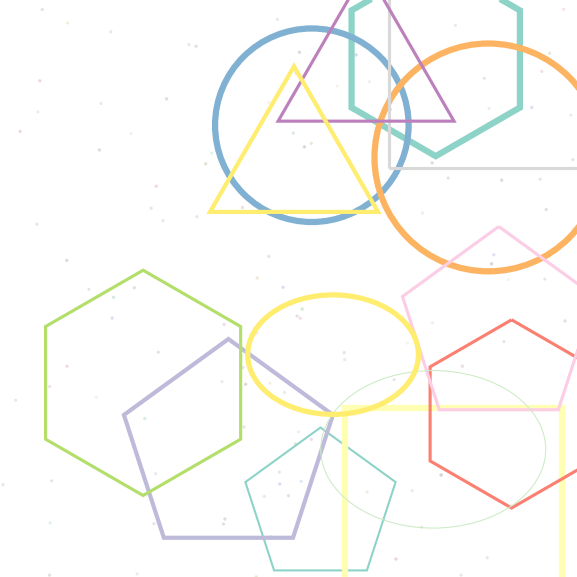[{"shape": "hexagon", "thickness": 3, "radius": 0.84, "center": [0.755, 0.897]}, {"shape": "pentagon", "thickness": 1, "radius": 0.68, "center": [0.555, 0.122]}, {"shape": "square", "thickness": 3, "radius": 0.94, "center": [0.785, 0.105]}, {"shape": "pentagon", "thickness": 2, "radius": 0.95, "center": [0.396, 0.222]}, {"shape": "hexagon", "thickness": 1.5, "radius": 0.81, "center": [0.886, 0.282]}, {"shape": "circle", "thickness": 3, "radius": 0.84, "center": [0.54, 0.782]}, {"shape": "circle", "thickness": 3, "radius": 0.99, "center": [0.846, 0.727]}, {"shape": "hexagon", "thickness": 1.5, "radius": 0.98, "center": [0.248, 0.336]}, {"shape": "pentagon", "thickness": 1.5, "radius": 0.88, "center": [0.864, 0.432]}, {"shape": "square", "thickness": 1.5, "radius": 0.92, "center": [0.857, 0.891]}, {"shape": "triangle", "thickness": 1.5, "radius": 0.88, "center": [0.634, 0.877]}, {"shape": "oval", "thickness": 0.5, "radius": 0.97, "center": [0.75, 0.221]}, {"shape": "triangle", "thickness": 2, "radius": 0.84, "center": [0.509, 0.716]}, {"shape": "oval", "thickness": 2.5, "radius": 0.74, "center": [0.577, 0.385]}]